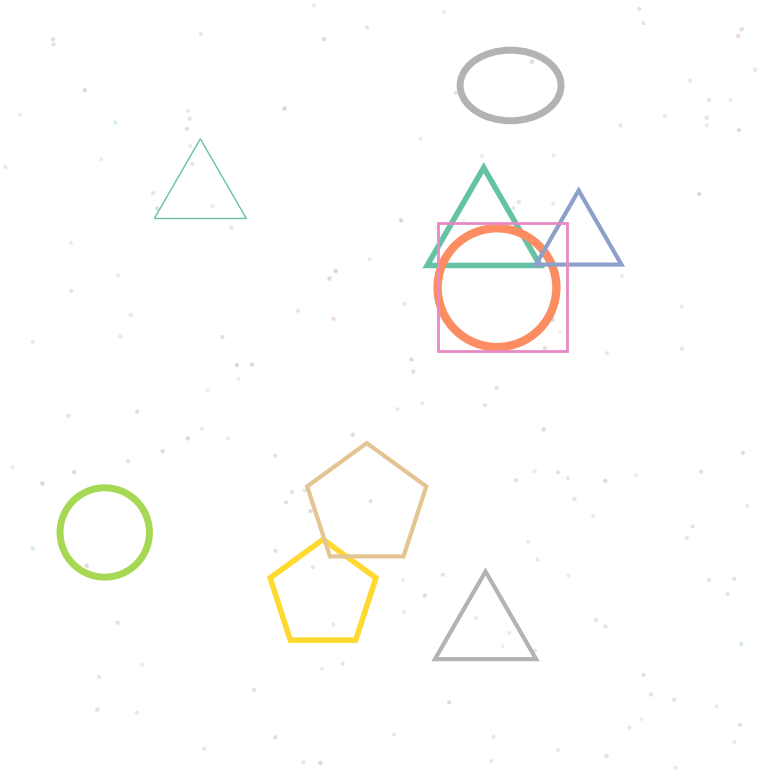[{"shape": "triangle", "thickness": 2, "radius": 0.42, "center": [0.628, 0.698]}, {"shape": "triangle", "thickness": 0.5, "radius": 0.34, "center": [0.26, 0.751]}, {"shape": "circle", "thickness": 3, "radius": 0.39, "center": [0.645, 0.626]}, {"shape": "triangle", "thickness": 1.5, "radius": 0.32, "center": [0.752, 0.688]}, {"shape": "square", "thickness": 1, "radius": 0.42, "center": [0.653, 0.627]}, {"shape": "circle", "thickness": 2.5, "radius": 0.29, "center": [0.136, 0.309]}, {"shape": "pentagon", "thickness": 2, "radius": 0.36, "center": [0.419, 0.227]}, {"shape": "pentagon", "thickness": 1.5, "radius": 0.41, "center": [0.476, 0.343]}, {"shape": "triangle", "thickness": 1.5, "radius": 0.38, "center": [0.631, 0.182]}, {"shape": "oval", "thickness": 2.5, "radius": 0.33, "center": [0.663, 0.889]}]